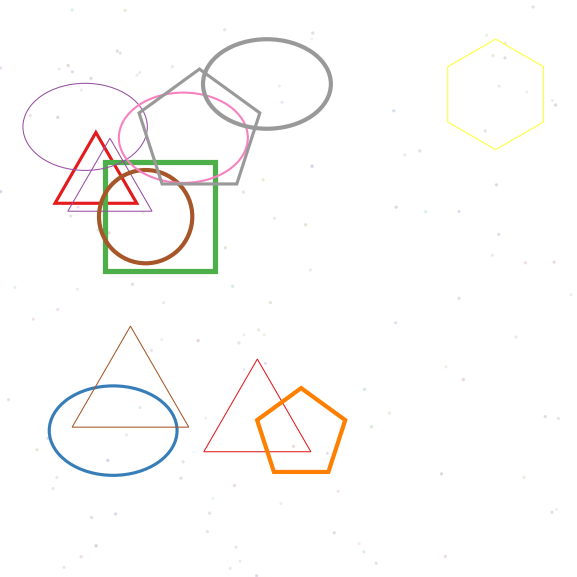[{"shape": "triangle", "thickness": 1.5, "radius": 0.41, "center": [0.166, 0.688]}, {"shape": "triangle", "thickness": 0.5, "radius": 0.54, "center": [0.446, 0.27]}, {"shape": "oval", "thickness": 1.5, "radius": 0.55, "center": [0.196, 0.253]}, {"shape": "square", "thickness": 2.5, "radius": 0.47, "center": [0.277, 0.625]}, {"shape": "triangle", "thickness": 0.5, "radius": 0.42, "center": [0.19, 0.675]}, {"shape": "oval", "thickness": 0.5, "radius": 0.54, "center": [0.147, 0.779]}, {"shape": "pentagon", "thickness": 2, "radius": 0.4, "center": [0.522, 0.247]}, {"shape": "hexagon", "thickness": 0.5, "radius": 0.48, "center": [0.858, 0.836]}, {"shape": "circle", "thickness": 2, "radius": 0.4, "center": [0.252, 0.624]}, {"shape": "triangle", "thickness": 0.5, "radius": 0.58, "center": [0.226, 0.318]}, {"shape": "oval", "thickness": 1, "radius": 0.56, "center": [0.317, 0.761]}, {"shape": "oval", "thickness": 2, "radius": 0.55, "center": [0.462, 0.854]}, {"shape": "pentagon", "thickness": 1.5, "radius": 0.55, "center": [0.345, 0.77]}]